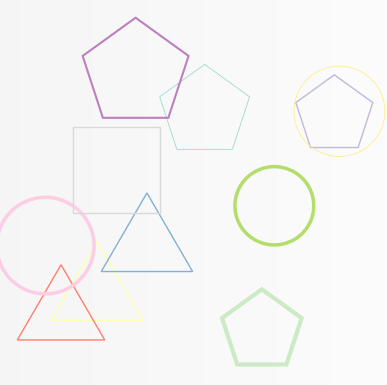[{"shape": "pentagon", "thickness": 0.5, "radius": 0.61, "center": [0.528, 0.711]}, {"shape": "triangle", "thickness": 1, "radius": 0.68, "center": [0.251, 0.236]}, {"shape": "pentagon", "thickness": 1, "radius": 0.52, "center": [0.863, 0.701]}, {"shape": "triangle", "thickness": 1, "radius": 0.65, "center": [0.158, 0.182]}, {"shape": "triangle", "thickness": 1, "radius": 0.68, "center": [0.379, 0.363]}, {"shape": "circle", "thickness": 2.5, "radius": 0.51, "center": [0.708, 0.465]}, {"shape": "circle", "thickness": 2.5, "radius": 0.63, "center": [0.117, 0.362]}, {"shape": "square", "thickness": 1, "radius": 0.56, "center": [0.301, 0.558]}, {"shape": "pentagon", "thickness": 1.5, "radius": 0.72, "center": [0.35, 0.81]}, {"shape": "pentagon", "thickness": 3, "radius": 0.54, "center": [0.676, 0.141]}, {"shape": "circle", "thickness": 0.5, "radius": 0.59, "center": [0.876, 0.711]}]